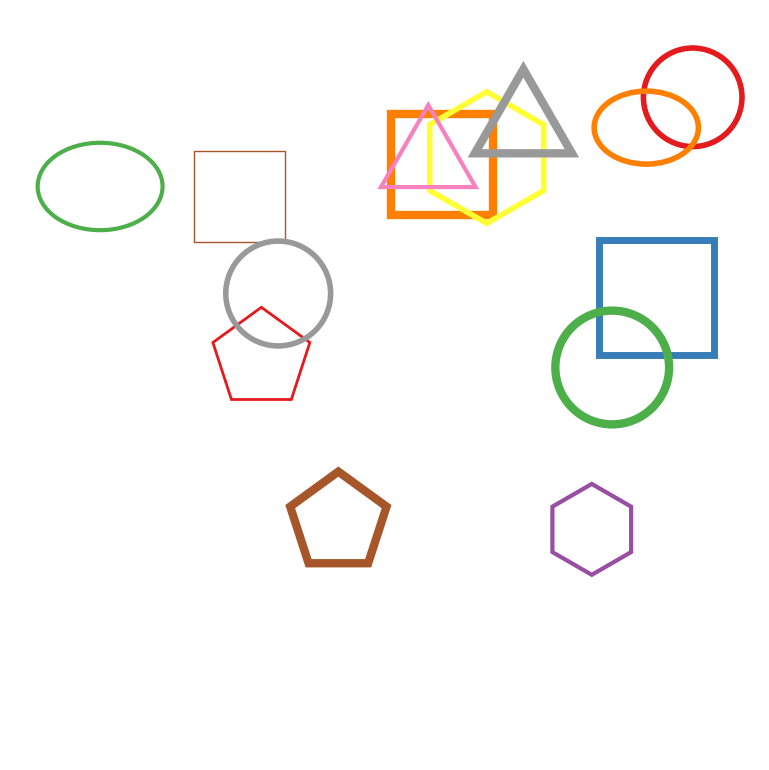[{"shape": "circle", "thickness": 2, "radius": 0.32, "center": [0.9, 0.874]}, {"shape": "pentagon", "thickness": 1, "radius": 0.33, "center": [0.339, 0.535]}, {"shape": "square", "thickness": 2.5, "radius": 0.37, "center": [0.853, 0.614]}, {"shape": "circle", "thickness": 3, "radius": 0.37, "center": [0.795, 0.523]}, {"shape": "oval", "thickness": 1.5, "radius": 0.41, "center": [0.13, 0.758]}, {"shape": "hexagon", "thickness": 1.5, "radius": 0.3, "center": [0.769, 0.313]}, {"shape": "square", "thickness": 3, "radius": 0.33, "center": [0.574, 0.786]}, {"shape": "oval", "thickness": 2, "radius": 0.34, "center": [0.839, 0.834]}, {"shape": "hexagon", "thickness": 2, "radius": 0.43, "center": [0.632, 0.795]}, {"shape": "square", "thickness": 0.5, "radius": 0.3, "center": [0.311, 0.745]}, {"shape": "pentagon", "thickness": 3, "radius": 0.33, "center": [0.439, 0.322]}, {"shape": "triangle", "thickness": 1.5, "radius": 0.35, "center": [0.556, 0.793]}, {"shape": "triangle", "thickness": 3, "radius": 0.36, "center": [0.68, 0.837]}, {"shape": "circle", "thickness": 2, "radius": 0.34, "center": [0.361, 0.619]}]